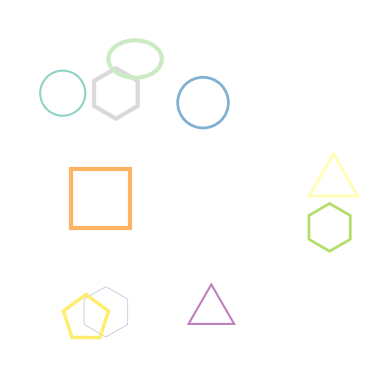[{"shape": "circle", "thickness": 1.5, "radius": 0.29, "center": [0.163, 0.758]}, {"shape": "triangle", "thickness": 2, "radius": 0.36, "center": [0.866, 0.528]}, {"shape": "hexagon", "thickness": 0.5, "radius": 0.33, "center": [0.275, 0.19]}, {"shape": "circle", "thickness": 2, "radius": 0.33, "center": [0.527, 0.733]}, {"shape": "square", "thickness": 3, "radius": 0.38, "center": [0.26, 0.485]}, {"shape": "hexagon", "thickness": 2, "radius": 0.31, "center": [0.856, 0.409]}, {"shape": "hexagon", "thickness": 3, "radius": 0.33, "center": [0.301, 0.757]}, {"shape": "triangle", "thickness": 1.5, "radius": 0.34, "center": [0.549, 0.193]}, {"shape": "oval", "thickness": 3, "radius": 0.35, "center": [0.351, 0.847]}, {"shape": "pentagon", "thickness": 2.5, "radius": 0.31, "center": [0.223, 0.173]}]